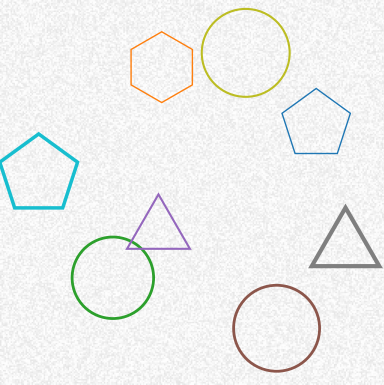[{"shape": "pentagon", "thickness": 1, "radius": 0.47, "center": [0.821, 0.677]}, {"shape": "hexagon", "thickness": 1, "radius": 0.46, "center": [0.42, 0.826]}, {"shape": "circle", "thickness": 2, "radius": 0.53, "center": [0.293, 0.278]}, {"shape": "triangle", "thickness": 1.5, "radius": 0.47, "center": [0.412, 0.401]}, {"shape": "circle", "thickness": 2, "radius": 0.56, "center": [0.718, 0.147]}, {"shape": "triangle", "thickness": 3, "radius": 0.51, "center": [0.897, 0.359]}, {"shape": "circle", "thickness": 1.5, "radius": 0.57, "center": [0.638, 0.863]}, {"shape": "pentagon", "thickness": 2.5, "radius": 0.53, "center": [0.1, 0.546]}]